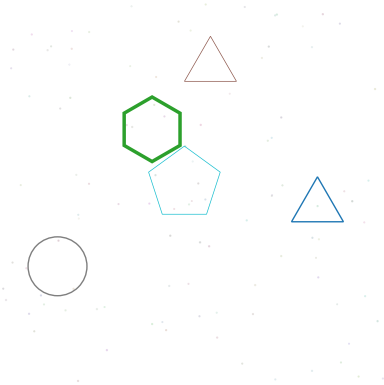[{"shape": "triangle", "thickness": 1, "radius": 0.39, "center": [0.825, 0.463]}, {"shape": "hexagon", "thickness": 2.5, "radius": 0.42, "center": [0.395, 0.664]}, {"shape": "triangle", "thickness": 0.5, "radius": 0.39, "center": [0.547, 0.828]}, {"shape": "circle", "thickness": 1, "radius": 0.38, "center": [0.149, 0.308]}, {"shape": "pentagon", "thickness": 0.5, "radius": 0.49, "center": [0.479, 0.523]}]